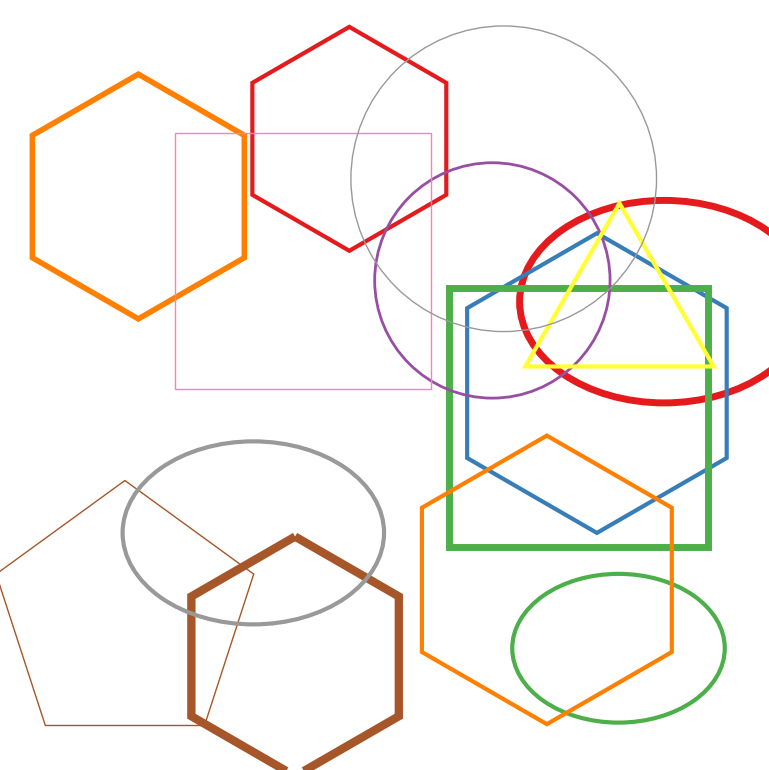[{"shape": "oval", "thickness": 2.5, "radius": 0.94, "center": [0.863, 0.608]}, {"shape": "hexagon", "thickness": 1.5, "radius": 0.73, "center": [0.454, 0.82]}, {"shape": "hexagon", "thickness": 1.5, "radius": 0.97, "center": [0.775, 0.503]}, {"shape": "oval", "thickness": 1.5, "radius": 0.69, "center": [0.803, 0.158]}, {"shape": "square", "thickness": 2.5, "radius": 0.84, "center": [0.751, 0.458]}, {"shape": "circle", "thickness": 1, "radius": 0.76, "center": [0.639, 0.636]}, {"shape": "hexagon", "thickness": 1.5, "radius": 0.94, "center": [0.71, 0.247]}, {"shape": "hexagon", "thickness": 2, "radius": 0.79, "center": [0.18, 0.745]}, {"shape": "triangle", "thickness": 1.5, "radius": 0.71, "center": [0.805, 0.595]}, {"shape": "pentagon", "thickness": 0.5, "radius": 0.88, "center": [0.162, 0.2]}, {"shape": "hexagon", "thickness": 3, "radius": 0.78, "center": [0.383, 0.148]}, {"shape": "square", "thickness": 0.5, "radius": 0.83, "center": [0.393, 0.661]}, {"shape": "circle", "thickness": 0.5, "radius": 0.99, "center": [0.654, 0.768]}, {"shape": "oval", "thickness": 1.5, "radius": 0.85, "center": [0.329, 0.308]}]